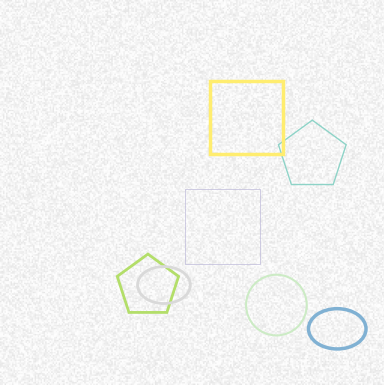[{"shape": "pentagon", "thickness": 1, "radius": 0.46, "center": [0.811, 0.595]}, {"shape": "square", "thickness": 0.5, "radius": 0.49, "center": [0.578, 0.411]}, {"shape": "oval", "thickness": 2.5, "radius": 0.37, "center": [0.876, 0.146]}, {"shape": "pentagon", "thickness": 2, "radius": 0.42, "center": [0.384, 0.256]}, {"shape": "oval", "thickness": 2, "radius": 0.34, "center": [0.426, 0.26]}, {"shape": "circle", "thickness": 1.5, "radius": 0.39, "center": [0.718, 0.208]}, {"shape": "square", "thickness": 2.5, "radius": 0.48, "center": [0.64, 0.694]}]